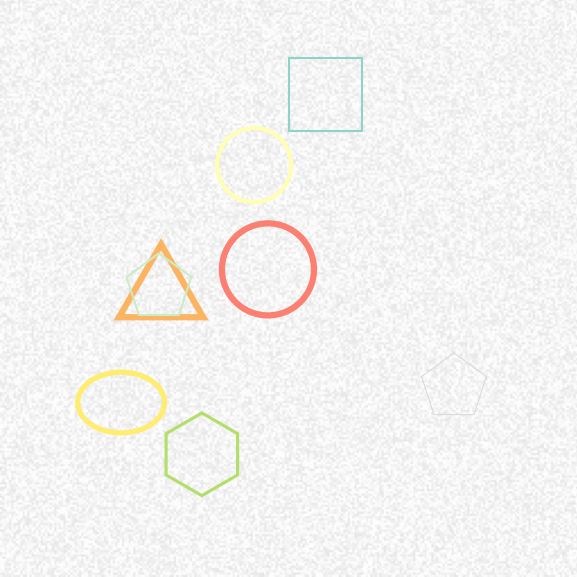[{"shape": "square", "thickness": 1, "radius": 0.32, "center": [0.564, 0.836]}, {"shape": "circle", "thickness": 2, "radius": 0.32, "center": [0.44, 0.713]}, {"shape": "circle", "thickness": 3, "radius": 0.4, "center": [0.464, 0.533]}, {"shape": "triangle", "thickness": 3, "radius": 0.42, "center": [0.279, 0.492]}, {"shape": "hexagon", "thickness": 1.5, "radius": 0.36, "center": [0.35, 0.212]}, {"shape": "pentagon", "thickness": 0.5, "radius": 0.29, "center": [0.786, 0.329]}, {"shape": "pentagon", "thickness": 1, "radius": 0.29, "center": [0.275, 0.501]}, {"shape": "oval", "thickness": 2.5, "radius": 0.38, "center": [0.21, 0.302]}]